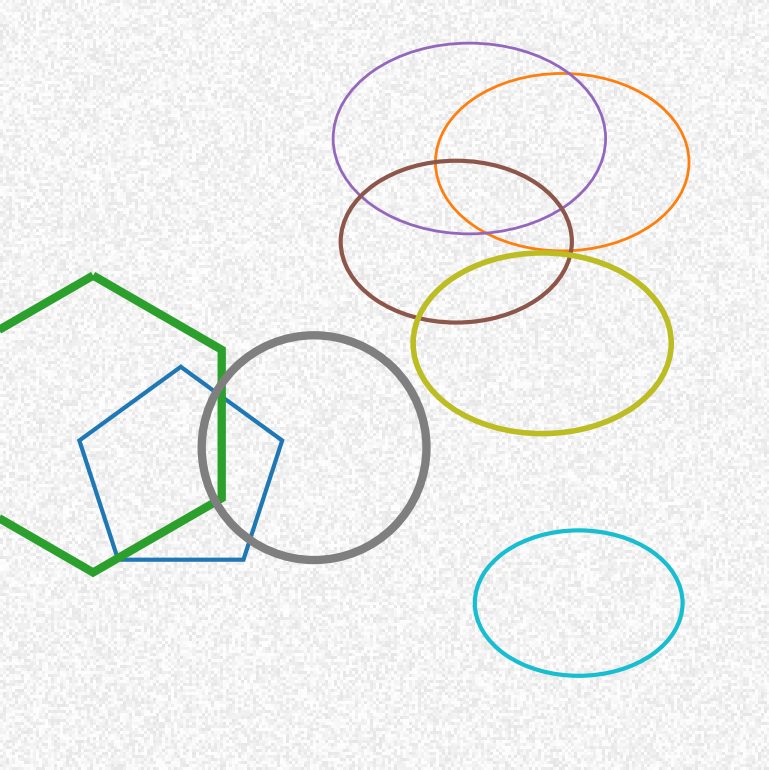[{"shape": "pentagon", "thickness": 1.5, "radius": 0.69, "center": [0.235, 0.385]}, {"shape": "oval", "thickness": 1, "radius": 0.82, "center": [0.73, 0.789]}, {"shape": "hexagon", "thickness": 3, "radius": 0.96, "center": [0.121, 0.449]}, {"shape": "oval", "thickness": 1, "radius": 0.88, "center": [0.61, 0.82]}, {"shape": "oval", "thickness": 1.5, "radius": 0.75, "center": [0.593, 0.686]}, {"shape": "circle", "thickness": 3, "radius": 0.73, "center": [0.408, 0.419]}, {"shape": "oval", "thickness": 2, "radius": 0.84, "center": [0.704, 0.554]}, {"shape": "oval", "thickness": 1.5, "radius": 0.67, "center": [0.752, 0.217]}]